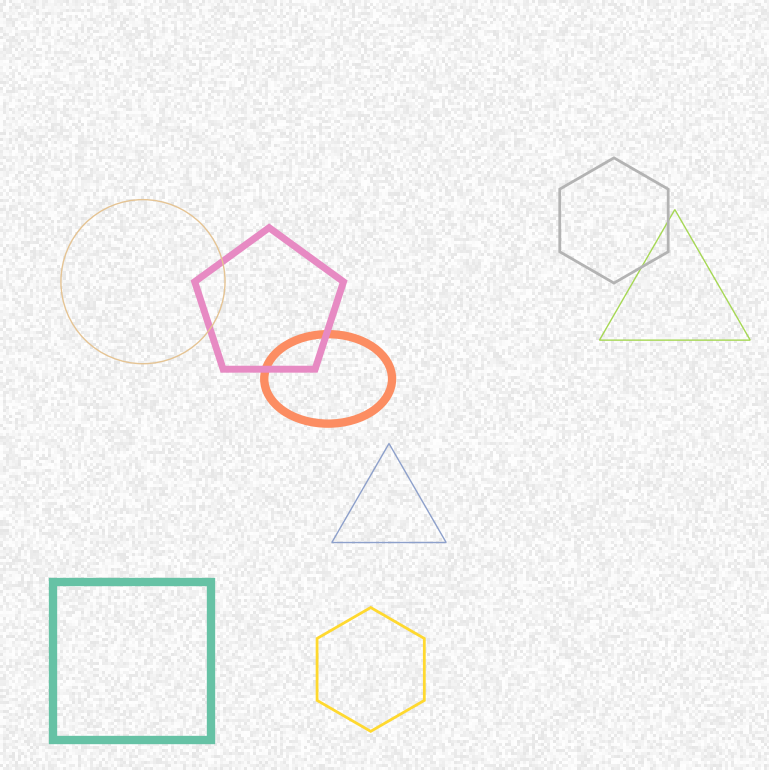[{"shape": "square", "thickness": 3, "radius": 0.51, "center": [0.171, 0.142]}, {"shape": "oval", "thickness": 3, "radius": 0.41, "center": [0.426, 0.508]}, {"shape": "triangle", "thickness": 0.5, "radius": 0.43, "center": [0.505, 0.338]}, {"shape": "pentagon", "thickness": 2.5, "radius": 0.51, "center": [0.349, 0.603]}, {"shape": "triangle", "thickness": 0.5, "radius": 0.57, "center": [0.876, 0.615]}, {"shape": "hexagon", "thickness": 1, "radius": 0.4, "center": [0.481, 0.131]}, {"shape": "circle", "thickness": 0.5, "radius": 0.53, "center": [0.186, 0.634]}, {"shape": "hexagon", "thickness": 1, "radius": 0.41, "center": [0.797, 0.714]}]